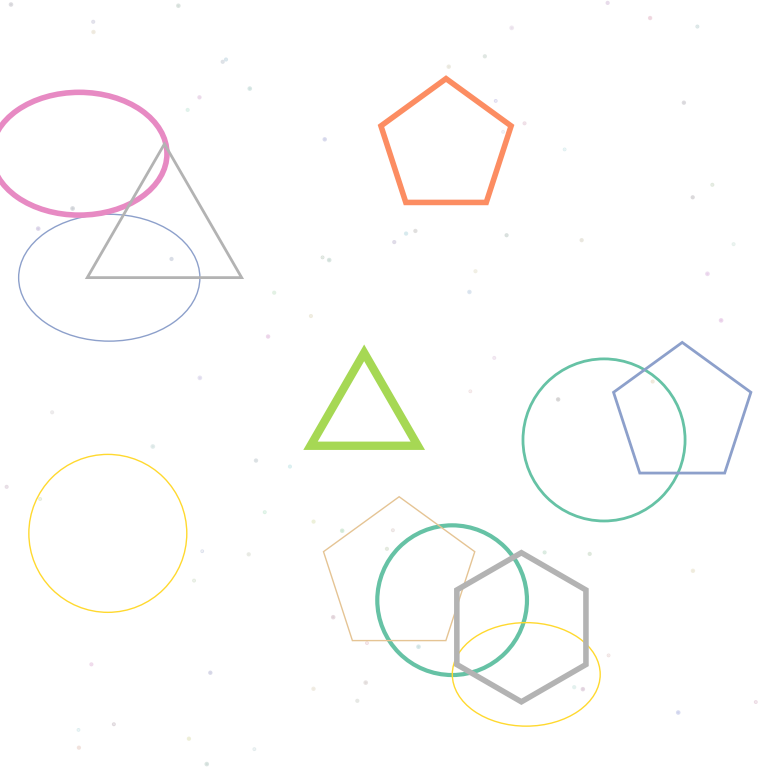[{"shape": "circle", "thickness": 1.5, "radius": 0.49, "center": [0.587, 0.221]}, {"shape": "circle", "thickness": 1, "radius": 0.53, "center": [0.784, 0.429]}, {"shape": "pentagon", "thickness": 2, "radius": 0.44, "center": [0.579, 0.809]}, {"shape": "pentagon", "thickness": 1, "radius": 0.47, "center": [0.886, 0.462]}, {"shape": "oval", "thickness": 0.5, "radius": 0.59, "center": [0.142, 0.639]}, {"shape": "oval", "thickness": 2, "radius": 0.57, "center": [0.103, 0.8]}, {"shape": "triangle", "thickness": 3, "radius": 0.4, "center": [0.473, 0.461]}, {"shape": "oval", "thickness": 0.5, "radius": 0.48, "center": [0.683, 0.124]}, {"shape": "circle", "thickness": 0.5, "radius": 0.51, "center": [0.14, 0.307]}, {"shape": "pentagon", "thickness": 0.5, "radius": 0.52, "center": [0.518, 0.252]}, {"shape": "hexagon", "thickness": 2, "radius": 0.48, "center": [0.677, 0.185]}, {"shape": "triangle", "thickness": 1, "radius": 0.58, "center": [0.214, 0.697]}]